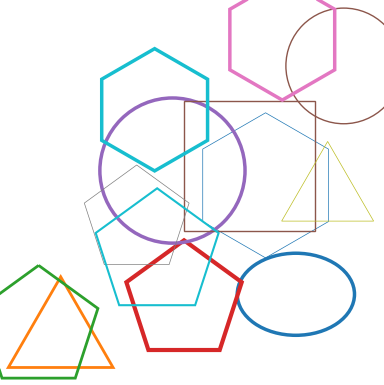[{"shape": "hexagon", "thickness": 0.5, "radius": 0.94, "center": [0.69, 0.519]}, {"shape": "oval", "thickness": 2.5, "radius": 0.76, "center": [0.769, 0.236]}, {"shape": "triangle", "thickness": 2, "radius": 0.79, "center": [0.158, 0.124]}, {"shape": "pentagon", "thickness": 2, "radius": 0.81, "center": [0.1, 0.149]}, {"shape": "pentagon", "thickness": 3, "radius": 0.79, "center": [0.478, 0.218]}, {"shape": "circle", "thickness": 2.5, "radius": 0.94, "center": [0.448, 0.557]}, {"shape": "square", "thickness": 1, "radius": 0.85, "center": [0.648, 0.569]}, {"shape": "circle", "thickness": 1, "radius": 0.75, "center": [0.893, 0.829]}, {"shape": "hexagon", "thickness": 2.5, "radius": 0.79, "center": [0.733, 0.897]}, {"shape": "pentagon", "thickness": 0.5, "radius": 0.72, "center": [0.355, 0.428]}, {"shape": "triangle", "thickness": 0.5, "radius": 0.69, "center": [0.851, 0.495]}, {"shape": "hexagon", "thickness": 2.5, "radius": 0.79, "center": [0.402, 0.715]}, {"shape": "pentagon", "thickness": 1.5, "radius": 0.84, "center": [0.408, 0.343]}]